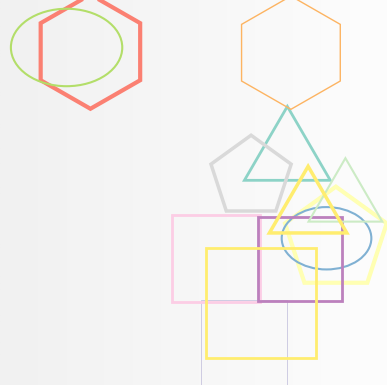[{"shape": "triangle", "thickness": 2, "radius": 0.64, "center": [0.742, 0.596]}, {"shape": "pentagon", "thickness": 3, "radius": 0.69, "center": [0.867, 0.377]}, {"shape": "square", "thickness": 0.5, "radius": 0.56, "center": [0.63, 0.109]}, {"shape": "hexagon", "thickness": 3, "radius": 0.74, "center": [0.233, 0.866]}, {"shape": "oval", "thickness": 1.5, "radius": 0.58, "center": [0.843, 0.381]}, {"shape": "hexagon", "thickness": 1, "radius": 0.74, "center": [0.751, 0.863]}, {"shape": "oval", "thickness": 1.5, "radius": 0.72, "center": [0.172, 0.877]}, {"shape": "square", "thickness": 2, "radius": 0.57, "center": [0.557, 0.329]}, {"shape": "pentagon", "thickness": 2.5, "radius": 0.54, "center": [0.648, 0.54]}, {"shape": "square", "thickness": 2, "radius": 0.54, "center": [0.774, 0.328]}, {"shape": "triangle", "thickness": 1.5, "radius": 0.55, "center": [0.891, 0.479]}, {"shape": "square", "thickness": 2, "radius": 0.71, "center": [0.674, 0.212]}, {"shape": "triangle", "thickness": 2.5, "radius": 0.58, "center": [0.795, 0.453]}]